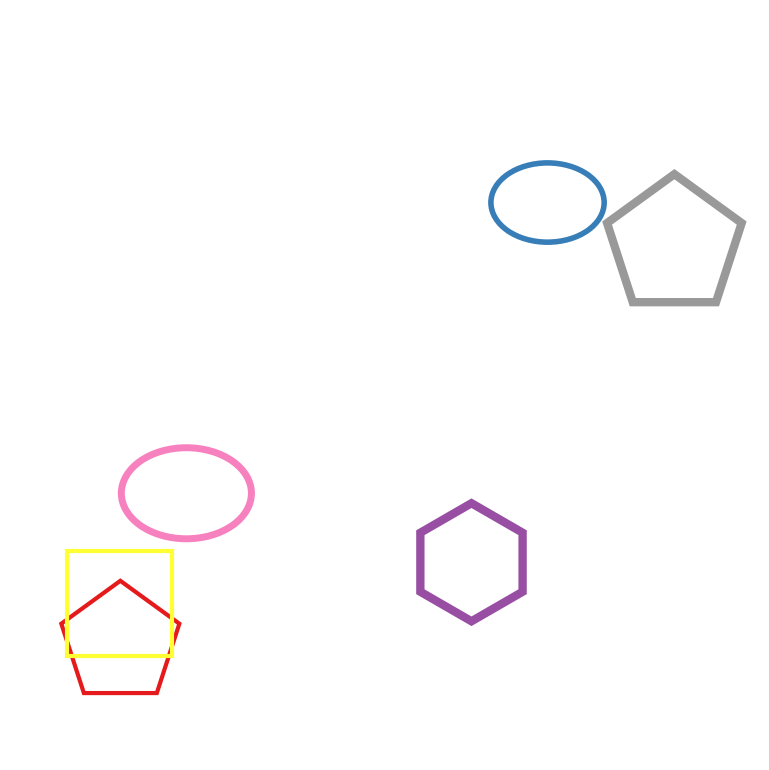[{"shape": "pentagon", "thickness": 1.5, "radius": 0.4, "center": [0.156, 0.165]}, {"shape": "oval", "thickness": 2, "radius": 0.37, "center": [0.711, 0.737]}, {"shape": "hexagon", "thickness": 3, "radius": 0.38, "center": [0.612, 0.27]}, {"shape": "square", "thickness": 1.5, "radius": 0.34, "center": [0.156, 0.217]}, {"shape": "oval", "thickness": 2.5, "radius": 0.42, "center": [0.242, 0.359]}, {"shape": "pentagon", "thickness": 3, "radius": 0.46, "center": [0.876, 0.682]}]